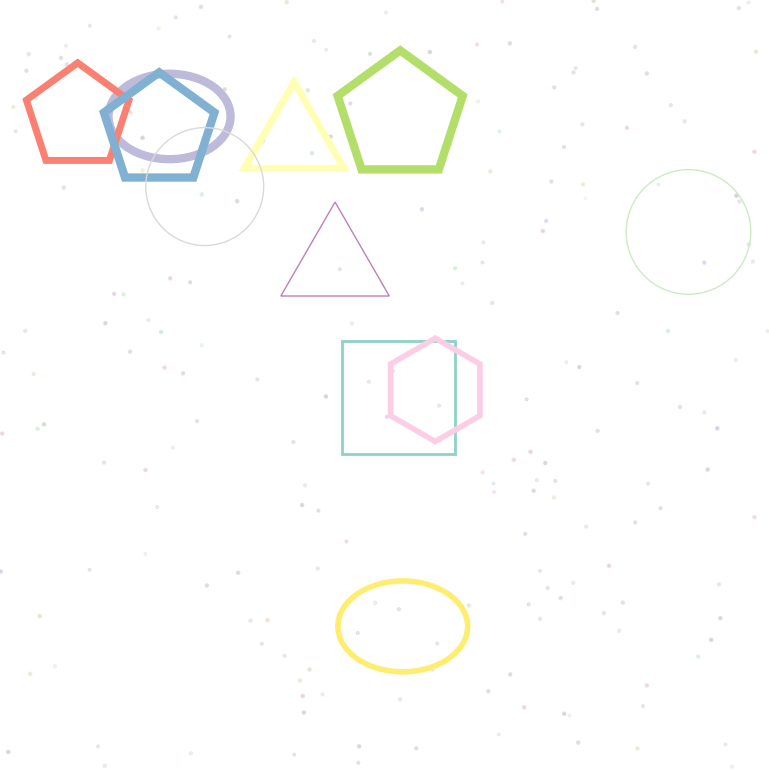[{"shape": "square", "thickness": 1, "radius": 0.37, "center": [0.518, 0.484]}, {"shape": "triangle", "thickness": 2.5, "radius": 0.37, "center": [0.382, 0.819]}, {"shape": "oval", "thickness": 3, "radius": 0.4, "center": [0.22, 0.849]}, {"shape": "pentagon", "thickness": 2.5, "radius": 0.35, "center": [0.101, 0.848]}, {"shape": "pentagon", "thickness": 3, "radius": 0.38, "center": [0.207, 0.831]}, {"shape": "pentagon", "thickness": 3, "radius": 0.43, "center": [0.52, 0.849]}, {"shape": "hexagon", "thickness": 2, "radius": 0.34, "center": [0.565, 0.494]}, {"shape": "circle", "thickness": 0.5, "radius": 0.38, "center": [0.266, 0.758]}, {"shape": "triangle", "thickness": 0.5, "radius": 0.41, "center": [0.435, 0.656]}, {"shape": "circle", "thickness": 0.5, "radius": 0.4, "center": [0.894, 0.699]}, {"shape": "oval", "thickness": 2, "radius": 0.42, "center": [0.523, 0.187]}]